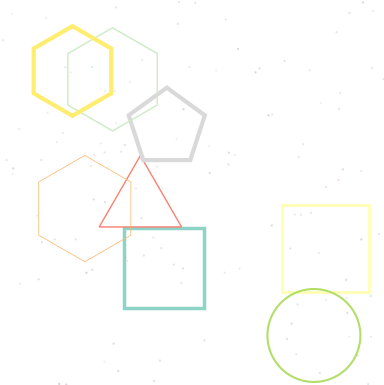[{"shape": "square", "thickness": 2.5, "radius": 0.52, "center": [0.426, 0.305]}, {"shape": "square", "thickness": 2, "radius": 0.57, "center": [0.846, 0.355]}, {"shape": "triangle", "thickness": 1, "radius": 0.62, "center": [0.365, 0.472]}, {"shape": "hexagon", "thickness": 0.5, "radius": 0.69, "center": [0.22, 0.458]}, {"shape": "circle", "thickness": 1.5, "radius": 0.6, "center": [0.815, 0.129]}, {"shape": "pentagon", "thickness": 3, "radius": 0.52, "center": [0.433, 0.668]}, {"shape": "hexagon", "thickness": 1, "radius": 0.67, "center": [0.292, 0.794]}, {"shape": "hexagon", "thickness": 3, "radius": 0.58, "center": [0.188, 0.816]}]